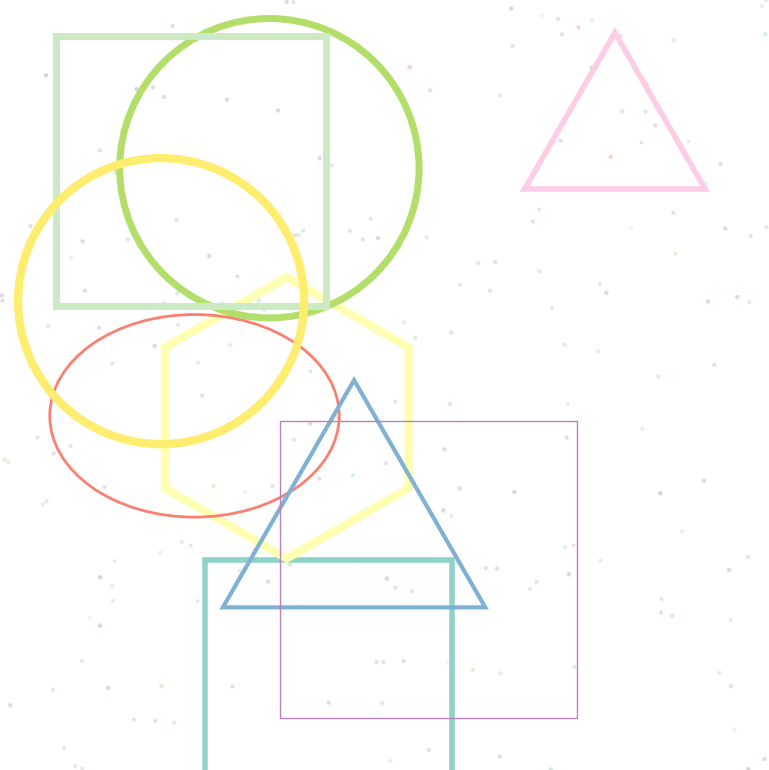[{"shape": "square", "thickness": 2, "radius": 0.8, "center": [0.427, 0.112]}, {"shape": "hexagon", "thickness": 3, "radius": 0.91, "center": [0.372, 0.457]}, {"shape": "oval", "thickness": 1, "radius": 0.94, "center": [0.253, 0.46]}, {"shape": "triangle", "thickness": 1.5, "radius": 0.98, "center": [0.46, 0.31]}, {"shape": "circle", "thickness": 2.5, "radius": 0.97, "center": [0.35, 0.782]}, {"shape": "triangle", "thickness": 2, "radius": 0.68, "center": [0.799, 0.822]}, {"shape": "square", "thickness": 0.5, "radius": 0.96, "center": [0.556, 0.26]}, {"shape": "square", "thickness": 2.5, "radius": 0.88, "center": [0.248, 0.778]}, {"shape": "circle", "thickness": 3, "radius": 0.93, "center": [0.209, 0.609]}]